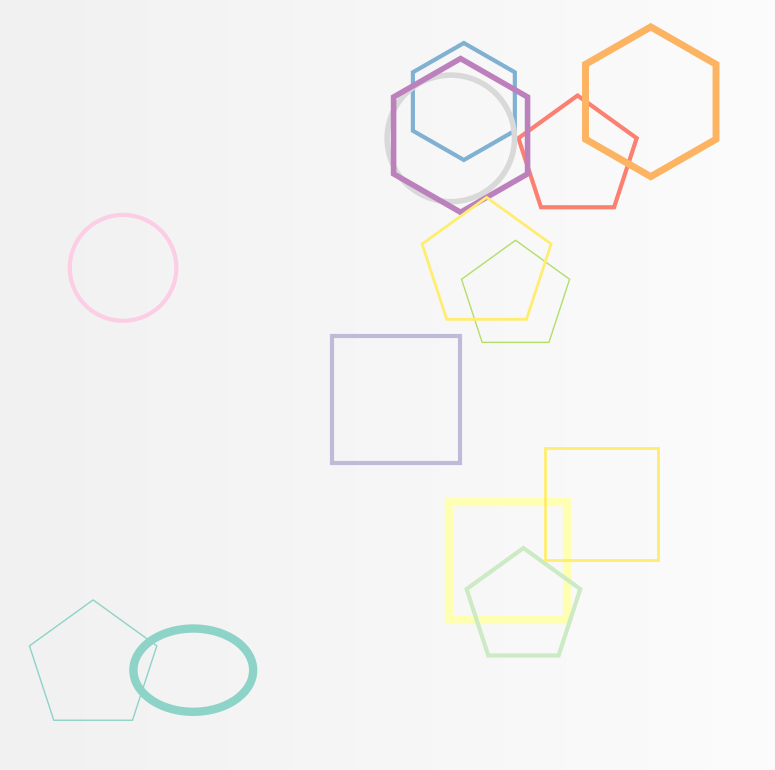[{"shape": "oval", "thickness": 3, "radius": 0.39, "center": [0.249, 0.13]}, {"shape": "pentagon", "thickness": 0.5, "radius": 0.43, "center": [0.12, 0.135]}, {"shape": "square", "thickness": 3, "radius": 0.38, "center": [0.655, 0.272]}, {"shape": "square", "thickness": 1.5, "radius": 0.41, "center": [0.511, 0.481]}, {"shape": "pentagon", "thickness": 1.5, "radius": 0.4, "center": [0.745, 0.796]}, {"shape": "hexagon", "thickness": 1.5, "radius": 0.38, "center": [0.599, 0.868]}, {"shape": "hexagon", "thickness": 2.5, "radius": 0.49, "center": [0.84, 0.868]}, {"shape": "pentagon", "thickness": 0.5, "radius": 0.37, "center": [0.665, 0.615]}, {"shape": "circle", "thickness": 1.5, "radius": 0.34, "center": [0.159, 0.652]}, {"shape": "circle", "thickness": 2, "radius": 0.41, "center": [0.582, 0.82]}, {"shape": "hexagon", "thickness": 2, "radius": 0.5, "center": [0.594, 0.824]}, {"shape": "pentagon", "thickness": 1.5, "radius": 0.39, "center": [0.675, 0.211]}, {"shape": "pentagon", "thickness": 1, "radius": 0.44, "center": [0.628, 0.656]}, {"shape": "square", "thickness": 1, "radius": 0.36, "center": [0.776, 0.346]}]